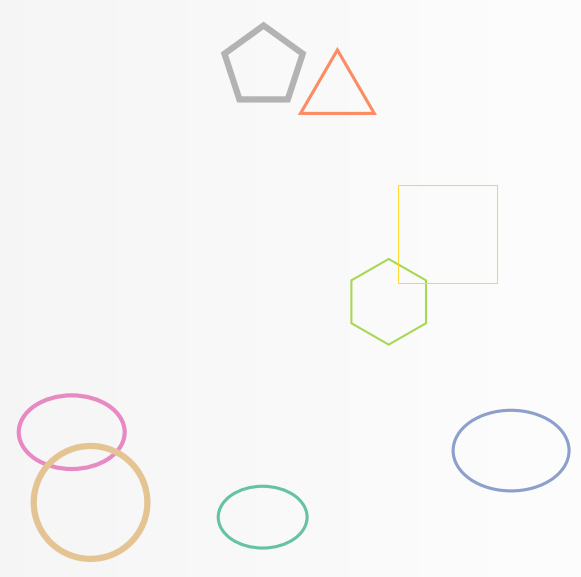[{"shape": "oval", "thickness": 1.5, "radius": 0.38, "center": [0.452, 0.104]}, {"shape": "triangle", "thickness": 1.5, "radius": 0.37, "center": [0.58, 0.839]}, {"shape": "oval", "thickness": 1.5, "radius": 0.5, "center": [0.879, 0.219]}, {"shape": "oval", "thickness": 2, "radius": 0.46, "center": [0.123, 0.251]}, {"shape": "hexagon", "thickness": 1, "radius": 0.37, "center": [0.669, 0.477]}, {"shape": "square", "thickness": 0.5, "radius": 0.43, "center": [0.77, 0.594]}, {"shape": "circle", "thickness": 3, "radius": 0.49, "center": [0.156, 0.129]}, {"shape": "pentagon", "thickness": 3, "radius": 0.35, "center": [0.454, 0.884]}]